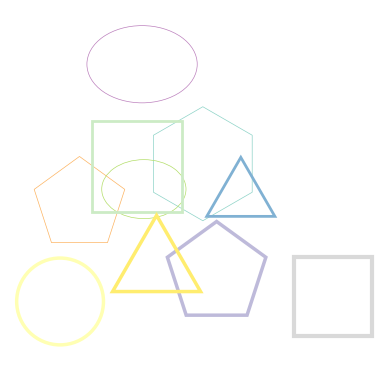[{"shape": "hexagon", "thickness": 0.5, "radius": 0.74, "center": [0.527, 0.575]}, {"shape": "circle", "thickness": 2.5, "radius": 0.56, "center": [0.156, 0.217]}, {"shape": "pentagon", "thickness": 2.5, "radius": 0.67, "center": [0.563, 0.29]}, {"shape": "triangle", "thickness": 2, "radius": 0.51, "center": [0.625, 0.489]}, {"shape": "pentagon", "thickness": 0.5, "radius": 0.62, "center": [0.206, 0.47]}, {"shape": "oval", "thickness": 0.5, "radius": 0.55, "center": [0.374, 0.509]}, {"shape": "square", "thickness": 3, "radius": 0.51, "center": [0.864, 0.23]}, {"shape": "oval", "thickness": 0.5, "radius": 0.72, "center": [0.369, 0.833]}, {"shape": "square", "thickness": 2, "radius": 0.59, "center": [0.356, 0.568]}, {"shape": "triangle", "thickness": 2.5, "radius": 0.66, "center": [0.407, 0.309]}]